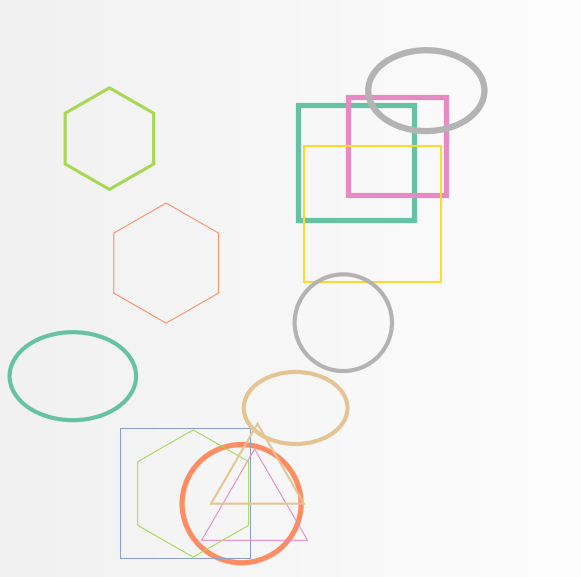[{"shape": "oval", "thickness": 2, "radius": 0.54, "center": [0.125, 0.348]}, {"shape": "square", "thickness": 2.5, "radius": 0.5, "center": [0.613, 0.718]}, {"shape": "hexagon", "thickness": 0.5, "radius": 0.52, "center": [0.286, 0.544]}, {"shape": "circle", "thickness": 2.5, "radius": 0.51, "center": [0.416, 0.127]}, {"shape": "square", "thickness": 0.5, "radius": 0.56, "center": [0.318, 0.145]}, {"shape": "square", "thickness": 2.5, "radius": 0.42, "center": [0.683, 0.747]}, {"shape": "triangle", "thickness": 0.5, "radius": 0.53, "center": [0.438, 0.116]}, {"shape": "hexagon", "thickness": 0.5, "radius": 0.55, "center": [0.332, 0.145]}, {"shape": "hexagon", "thickness": 1.5, "radius": 0.44, "center": [0.188, 0.759]}, {"shape": "square", "thickness": 1, "radius": 0.59, "center": [0.641, 0.629]}, {"shape": "triangle", "thickness": 1, "radius": 0.46, "center": [0.443, 0.173]}, {"shape": "oval", "thickness": 2, "radius": 0.45, "center": [0.509, 0.293]}, {"shape": "circle", "thickness": 2, "radius": 0.42, "center": [0.591, 0.44]}, {"shape": "oval", "thickness": 3, "radius": 0.5, "center": [0.733, 0.842]}]